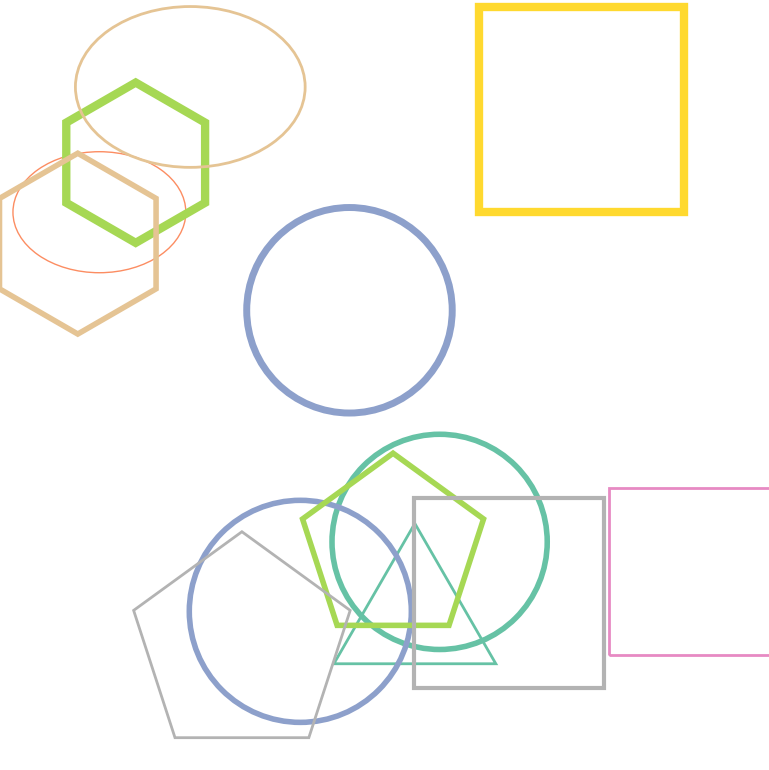[{"shape": "circle", "thickness": 2, "radius": 0.7, "center": [0.571, 0.296]}, {"shape": "triangle", "thickness": 1, "radius": 0.61, "center": [0.539, 0.199]}, {"shape": "oval", "thickness": 0.5, "radius": 0.56, "center": [0.129, 0.724]}, {"shape": "circle", "thickness": 2.5, "radius": 0.67, "center": [0.454, 0.597]}, {"shape": "circle", "thickness": 2, "radius": 0.72, "center": [0.39, 0.206]}, {"shape": "square", "thickness": 1, "radius": 0.54, "center": [0.899, 0.257]}, {"shape": "pentagon", "thickness": 2, "radius": 0.62, "center": [0.51, 0.288]}, {"shape": "hexagon", "thickness": 3, "radius": 0.52, "center": [0.176, 0.789]}, {"shape": "square", "thickness": 3, "radius": 0.67, "center": [0.755, 0.858]}, {"shape": "oval", "thickness": 1, "radius": 0.75, "center": [0.247, 0.887]}, {"shape": "hexagon", "thickness": 2, "radius": 0.59, "center": [0.101, 0.684]}, {"shape": "square", "thickness": 1.5, "radius": 0.62, "center": [0.661, 0.23]}, {"shape": "pentagon", "thickness": 1, "radius": 0.74, "center": [0.314, 0.162]}]